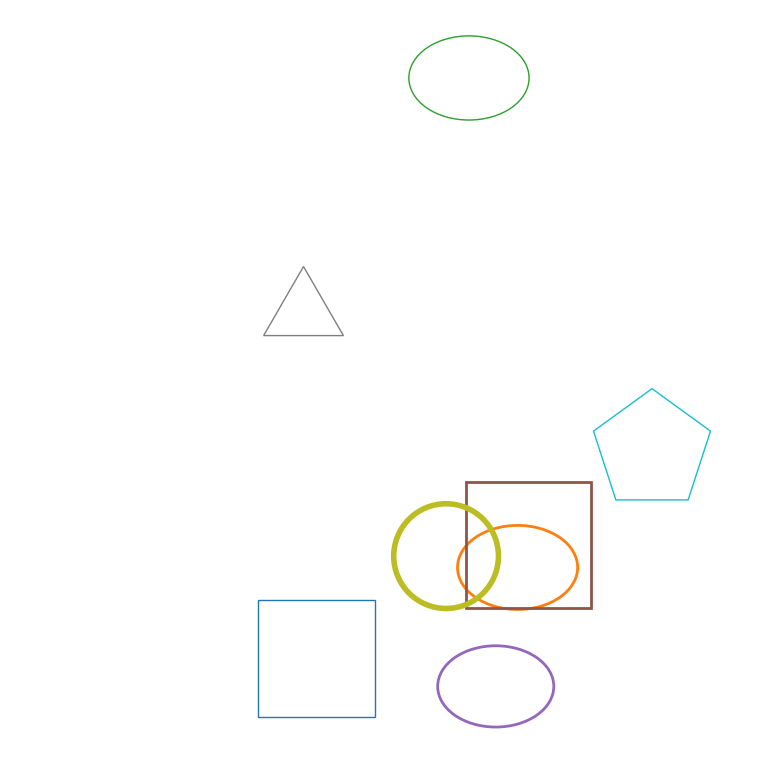[{"shape": "square", "thickness": 0.5, "radius": 0.38, "center": [0.411, 0.145]}, {"shape": "oval", "thickness": 1, "radius": 0.39, "center": [0.672, 0.263]}, {"shape": "oval", "thickness": 0.5, "radius": 0.39, "center": [0.609, 0.899]}, {"shape": "oval", "thickness": 1, "radius": 0.38, "center": [0.644, 0.109]}, {"shape": "square", "thickness": 1, "radius": 0.41, "center": [0.687, 0.292]}, {"shape": "triangle", "thickness": 0.5, "radius": 0.3, "center": [0.394, 0.594]}, {"shape": "circle", "thickness": 2, "radius": 0.34, "center": [0.579, 0.278]}, {"shape": "pentagon", "thickness": 0.5, "radius": 0.4, "center": [0.847, 0.415]}]